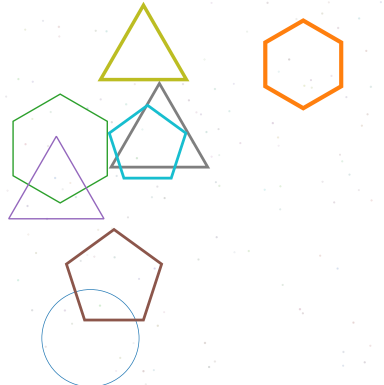[{"shape": "circle", "thickness": 0.5, "radius": 0.63, "center": [0.235, 0.122]}, {"shape": "hexagon", "thickness": 3, "radius": 0.57, "center": [0.788, 0.833]}, {"shape": "hexagon", "thickness": 1, "radius": 0.71, "center": [0.156, 0.614]}, {"shape": "triangle", "thickness": 1, "radius": 0.71, "center": [0.146, 0.503]}, {"shape": "pentagon", "thickness": 2, "radius": 0.65, "center": [0.296, 0.274]}, {"shape": "triangle", "thickness": 2, "radius": 0.72, "center": [0.414, 0.638]}, {"shape": "triangle", "thickness": 2.5, "radius": 0.64, "center": [0.373, 0.858]}, {"shape": "pentagon", "thickness": 2, "radius": 0.52, "center": [0.383, 0.622]}]